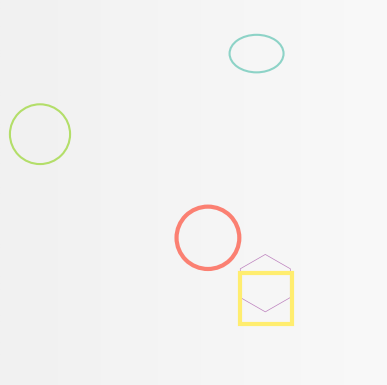[{"shape": "oval", "thickness": 1.5, "radius": 0.35, "center": [0.662, 0.861]}, {"shape": "circle", "thickness": 3, "radius": 0.4, "center": [0.537, 0.382]}, {"shape": "circle", "thickness": 1.5, "radius": 0.39, "center": [0.103, 0.651]}, {"shape": "hexagon", "thickness": 0.5, "radius": 0.37, "center": [0.685, 0.265]}, {"shape": "square", "thickness": 3, "radius": 0.34, "center": [0.687, 0.224]}]